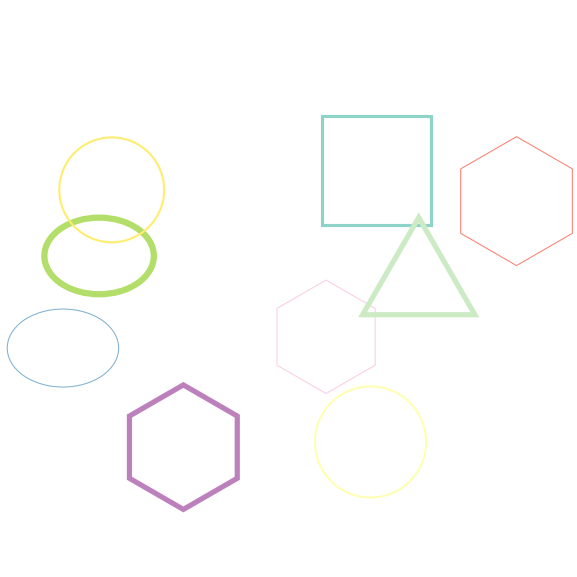[{"shape": "square", "thickness": 1.5, "radius": 0.47, "center": [0.652, 0.704]}, {"shape": "circle", "thickness": 1, "radius": 0.48, "center": [0.642, 0.234]}, {"shape": "hexagon", "thickness": 0.5, "radius": 0.56, "center": [0.894, 0.651]}, {"shape": "oval", "thickness": 0.5, "radius": 0.48, "center": [0.109, 0.396]}, {"shape": "oval", "thickness": 3, "radius": 0.47, "center": [0.172, 0.556]}, {"shape": "hexagon", "thickness": 0.5, "radius": 0.49, "center": [0.565, 0.416]}, {"shape": "hexagon", "thickness": 2.5, "radius": 0.54, "center": [0.317, 0.225]}, {"shape": "triangle", "thickness": 2.5, "radius": 0.56, "center": [0.725, 0.51]}, {"shape": "circle", "thickness": 1, "radius": 0.45, "center": [0.193, 0.67]}]